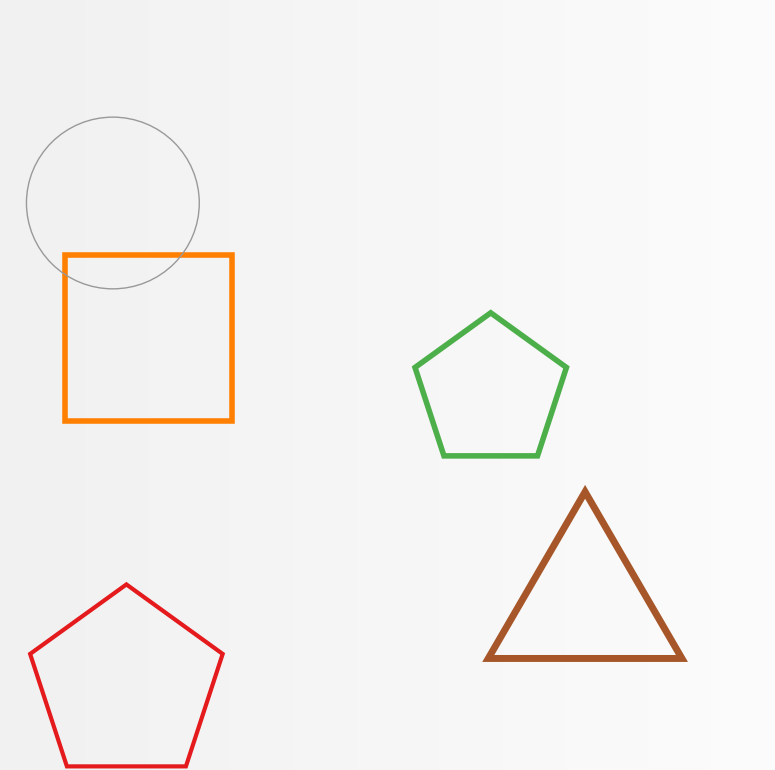[{"shape": "pentagon", "thickness": 1.5, "radius": 0.65, "center": [0.163, 0.11]}, {"shape": "pentagon", "thickness": 2, "radius": 0.51, "center": [0.633, 0.491]}, {"shape": "square", "thickness": 2, "radius": 0.54, "center": [0.192, 0.562]}, {"shape": "triangle", "thickness": 2.5, "radius": 0.72, "center": [0.755, 0.217]}, {"shape": "circle", "thickness": 0.5, "radius": 0.56, "center": [0.146, 0.736]}]